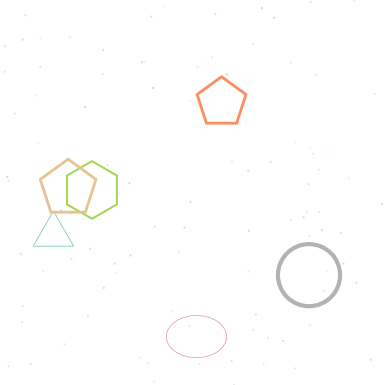[{"shape": "triangle", "thickness": 0.5, "radius": 0.3, "center": [0.139, 0.391]}, {"shape": "pentagon", "thickness": 2, "radius": 0.33, "center": [0.575, 0.734]}, {"shape": "oval", "thickness": 0.5, "radius": 0.39, "center": [0.51, 0.126]}, {"shape": "hexagon", "thickness": 1.5, "radius": 0.37, "center": [0.239, 0.507]}, {"shape": "pentagon", "thickness": 2, "radius": 0.38, "center": [0.177, 0.51]}, {"shape": "circle", "thickness": 3, "radius": 0.4, "center": [0.803, 0.285]}]